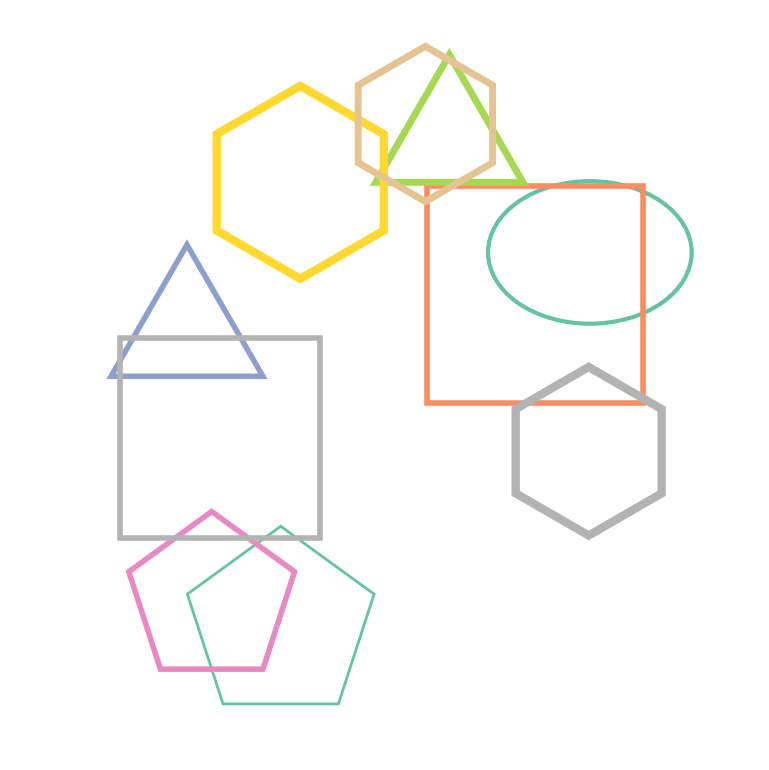[{"shape": "oval", "thickness": 1.5, "radius": 0.66, "center": [0.766, 0.672]}, {"shape": "pentagon", "thickness": 1, "radius": 0.64, "center": [0.365, 0.189]}, {"shape": "square", "thickness": 2, "radius": 0.7, "center": [0.695, 0.618]}, {"shape": "triangle", "thickness": 2, "radius": 0.57, "center": [0.243, 0.568]}, {"shape": "pentagon", "thickness": 2, "radius": 0.57, "center": [0.275, 0.223]}, {"shape": "triangle", "thickness": 2.5, "radius": 0.55, "center": [0.584, 0.818]}, {"shape": "hexagon", "thickness": 3, "radius": 0.63, "center": [0.39, 0.763]}, {"shape": "hexagon", "thickness": 2.5, "radius": 0.5, "center": [0.552, 0.839]}, {"shape": "hexagon", "thickness": 3, "radius": 0.55, "center": [0.765, 0.414]}, {"shape": "square", "thickness": 2, "radius": 0.65, "center": [0.286, 0.431]}]